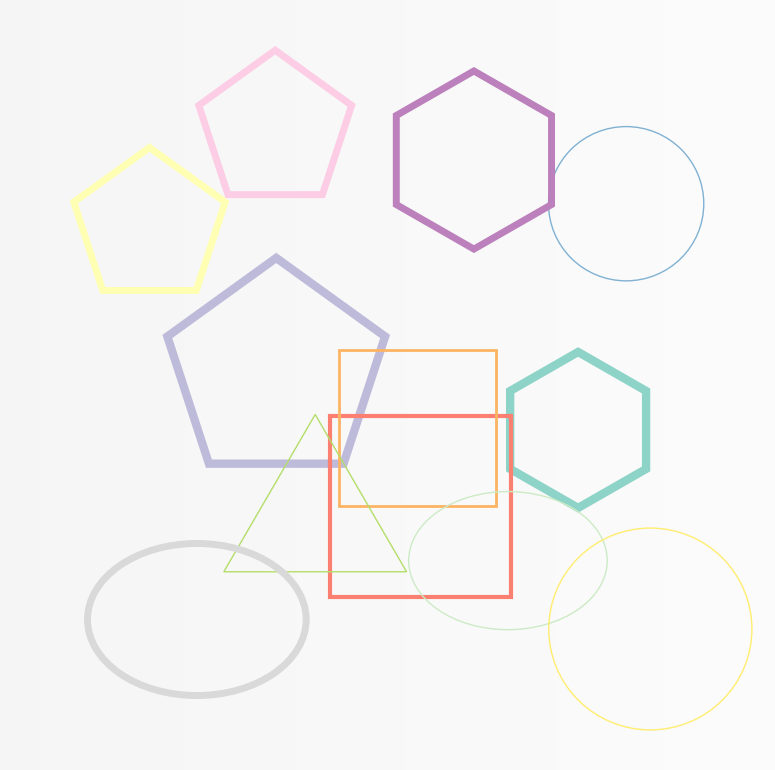[{"shape": "hexagon", "thickness": 3, "radius": 0.51, "center": [0.746, 0.442]}, {"shape": "pentagon", "thickness": 2.5, "radius": 0.51, "center": [0.193, 0.706]}, {"shape": "pentagon", "thickness": 3, "radius": 0.74, "center": [0.356, 0.517]}, {"shape": "square", "thickness": 1.5, "radius": 0.59, "center": [0.543, 0.342]}, {"shape": "circle", "thickness": 0.5, "radius": 0.5, "center": [0.808, 0.735]}, {"shape": "square", "thickness": 1, "radius": 0.51, "center": [0.538, 0.444]}, {"shape": "triangle", "thickness": 0.5, "radius": 0.68, "center": [0.407, 0.326]}, {"shape": "pentagon", "thickness": 2.5, "radius": 0.52, "center": [0.355, 0.831]}, {"shape": "oval", "thickness": 2.5, "radius": 0.71, "center": [0.254, 0.195]}, {"shape": "hexagon", "thickness": 2.5, "radius": 0.58, "center": [0.611, 0.792]}, {"shape": "oval", "thickness": 0.5, "radius": 0.64, "center": [0.655, 0.272]}, {"shape": "circle", "thickness": 0.5, "radius": 0.66, "center": [0.839, 0.183]}]